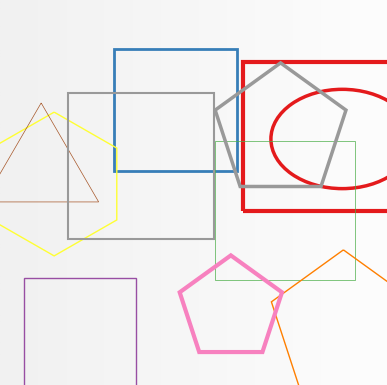[{"shape": "square", "thickness": 3, "radius": 0.96, "center": [0.82, 0.646]}, {"shape": "oval", "thickness": 2.5, "radius": 0.92, "center": [0.883, 0.639]}, {"shape": "square", "thickness": 2, "radius": 0.79, "center": [0.453, 0.714]}, {"shape": "square", "thickness": 0.5, "radius": 0.91, "center": [0.735, 0.454]}, {"shape": "square", "thickness": 1, "radius": 0.72, "center": [0.206, 0.133]}, {"shape": "pentagon", "thickness": 1, "radius": 0.98, "center": [0.886, 0.156]}, {"shape": "hexagon", "thickness": 1, "radius": 0.93, "center": [0.14, 0.522]}, {"shape": "triangle", "thickness": 0.5, "radius": 0.86, "center": [0.106, 0.561]}, {"shape": "pentagon", "thickness": 3, "radius": 0.69, "center": [0.596, 0.198]}, {"shape": "square", "thickness": 1.5, "radius": 0.94, "center": [0.364, 0.569]}, {"shape": "pentagon", "thickness": 2.5, "radius": 0.89, "center": [0.724, 0.659]}]